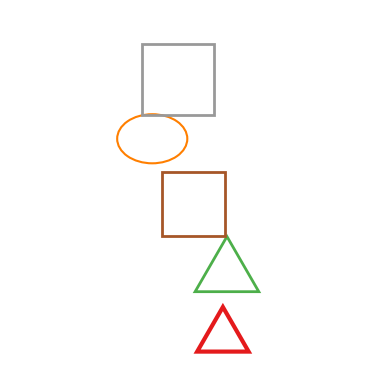[{"shape": "triangle", "thickness": 3, "radius": 0.39, "center": [0.579, 0.125]}, {"shape": "triangle", "thickness": 2, "radius": 0.48, "center": [0.59, 0.29]}, {"shape": "oval", "thickness": 1.5, "radius": 0.46, "center": [0.395, 0.64]}, {"shape": "square", "thickness": 2, "radius": 0.41, "center": [0.503, 0.471]}, {"shape": "square", "thickness": 2, "radius": 0.46, "center": [0.463, 0.793]}]